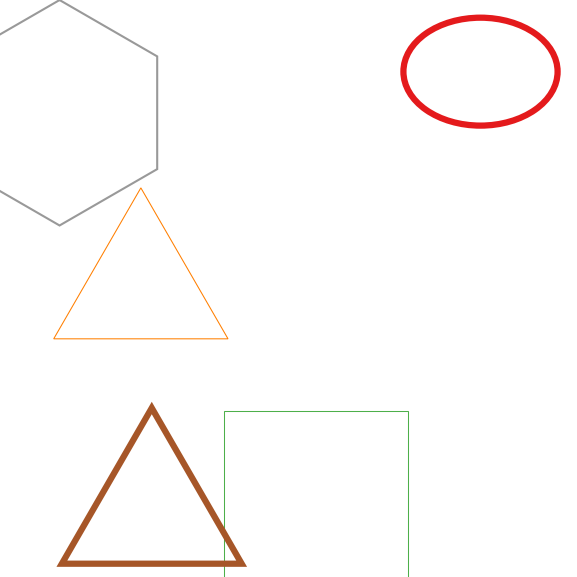[{"shape": "oval", "thickness": 3, "radius": 0.67, "center": [0.832, 0.875]}, {"shape": "square", "thickness": 0.5, "radius": 0.79, "center": [0.547, 0.129]}, {"shape": "triangle", "thickness": 0.5, "radius": 0.87, "center": [0.244, 0.5]}, {"shape": "triangle", "thickness": 3, "radius": 0.9, "center": [0.263, 0.113]}, {"shape": "hexagon", "thickness": 1, "radius": 0.98, "center": [0.103, 0.804]}]